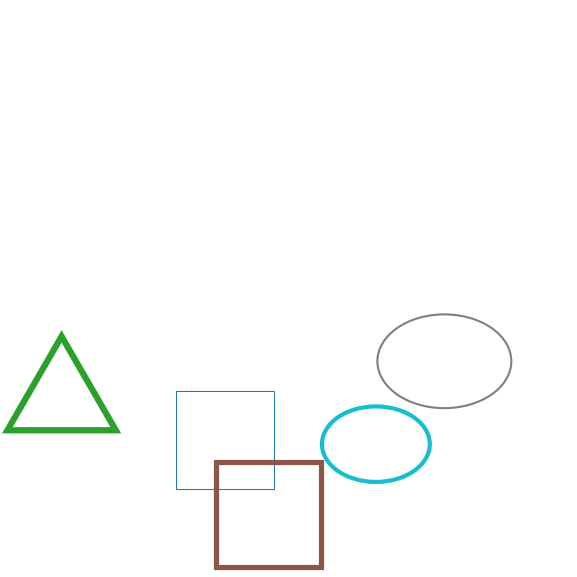[{"shape": "square", "thickness": 0.5, "radius": 0.43, "center": [0.39, 0.238]}, {"shape": "triangle", "thickness": 3, "radius": 0.54, "center": [0.107, 0.308]}, {"shape": "square", "thickness": 2.5, "radius": 0.45, "center": [0.464, 0.108]}, {"shape": "oval", "thickness": 1, "radius": 0.58, "center": [0.769, 0.374]}, {"shape": "oval", "thickness": 2, "radius": 0.47, "center": [0.651, 0.23]}]